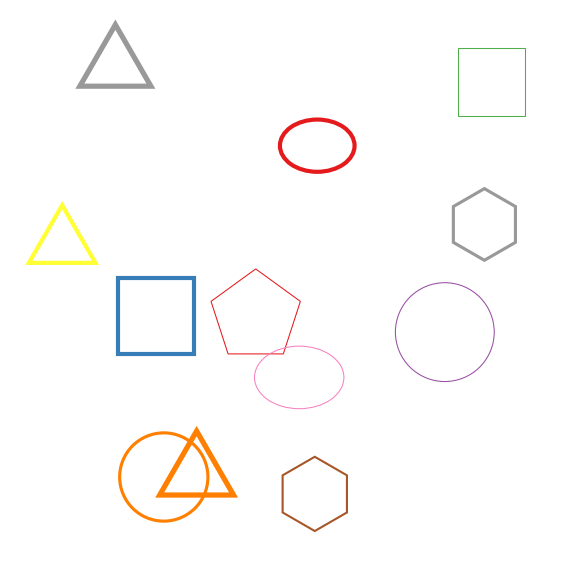[{"shape": "pentagon", "thickness": 0.5, "radius": 0.41, "center": [0.443, 0.452]}, {"shape": "oval", "thickness": 2, "radius": 0.32, "center": [0.549, 0.747]}, {"shape": "square", "thickness": 2, "radius": 0.33, "center": [0.269, 0.452]}, {"shape": "square", "thickness": 0.5, "radius": 0.29, "center": [0.851, 0.857]}, {"shape": "circle", "thickness": 0.5, "radius": 0.43, "center": [0.77, 0.424]}, {"shape": "triangle", "thickness": 2.5, "radius": 0.37, "center": [0.34, 0.179]}, {"shape": "circle", "thickness": 1.5, "radius": 0.38, "center": [0.284, 0.173]}, {"shape": "triangle", "thickness": 2, "radius": 0.33, "center": [0.108, 0.577]}, {"shape": "hexagon", "thickness": 1, "radius": 0.32, "center": [0.545, 0.144]}, {"shape": "oval", "thickness": 0.5, "radius": 0.39, "center": [0.518, 0.346]}, {"shape": "triangle", "thickness": 2.5, "radius": 0.36, "center": [0.2, 0.885]}, {"shape": "hexagon", "thickness": 1.5, "radius": 0.31, "center": [0.839, 0.61]}]